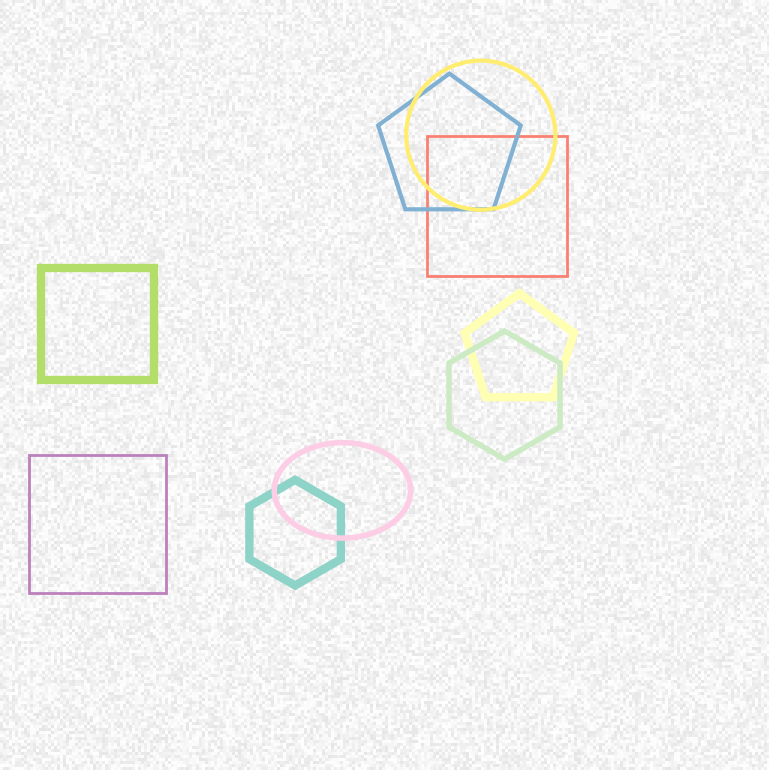[{"shape": "hexagon", "thickness": 3, "radius": 0.34, "center": [0.383, 0.308]}, {"shape": "pentagon", "thickness": 3, "radius": 0.37, "center": [0.674, 0.544]}, {"shape": "square", "thickness": 1, "radius": 0.45, "center": [0.646, 0.732]}, {"shape": "pentagon", "thickness": 1.5, "radius": 0.49, "center": [0.584, 0.807]}, {"shape": "square", "thickness": 3, "radius": 0.37, "center": [0.126, 0.579]}, {"shape": "oval", "thickness": 2, "radius": 0.44, "center": [0.445, 0.363]}, {"shape": "square", "thickness": 1, "radius": 0.45, "center": [0.127, 0.32]}, {"shape": "hexagon", "thickness": 2, "radius": 0.42, "center": [0.655, 0.487]}, {"shape": "circle", "thickness": 1.5, "radius": 0.48, "center": [0.624, 0.824]}]